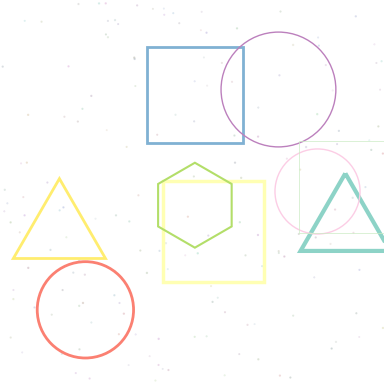[{"shape": "triangle", "thickness": 3, "radius": 0.67, "center": [0.897, 0.415]}, {"shape": "square", "thickness": 2.5, "radius": 0.65, "center": [0.554, 0.399]}, {"shape": "circle", "thickness": 2, "radius": 0.63, "center": [0.222, 0.195]}, {"shape": "square", "thickness": 2, "radius": 0.62, "center": [0.507, 0.753]}, {"shape": "hexagon", "thickness": 1.5, "radius": 0.55, "center": [0.506, 0.467]}, {"shape": "circle", "thickness": 1, "radius": 0.55, "center": [0.825, 0.503]}, {"shape": "circle", "thickness": 1, "radius": 0.75, "center": [0.723, 0.768]}, {"shape": "square", "thickness": 0.5, "radius": 0.6, "center": [0.895, 0.514]}, {"shape": "triangle", "thickness": 2, "radius": 0.69, "center": [0.154, 0.398]}]